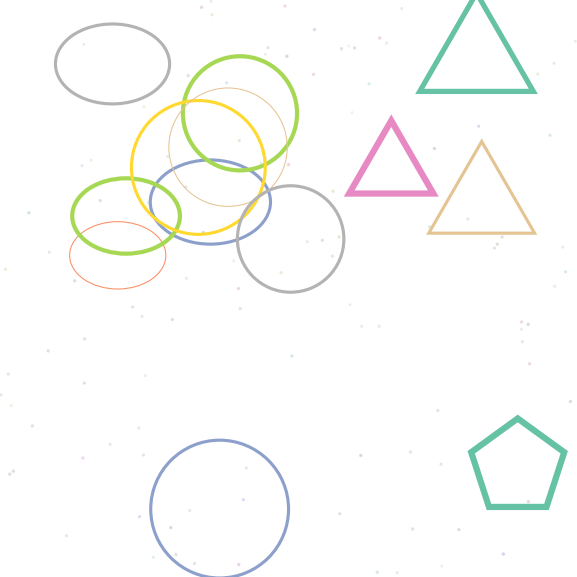[{"shape": "triangle", "thickness": 2.5, "radius": 0.57, "center": [0.825, 0.898]}, {"shape": "pentagon", "thickness": 3, "radius": 0.42, "center": [0.896, 0.19]}, {"shape": "oval", "thickness": 0.5, "radius": 0.42, "center": [0.204, 0.557]}, {"shape": "oval", "thickness": 1.5, "radius": 0.52, "center": [0.364, 0.649]}, {"shape": "circle", "thickness": 1.5, "radius": 0.6, "center": [0.38, 0.118]}, {"shape": "triangle", "thickness": 3, "radius": 0.42, "center": [0.678, 0.706]}, {"shape": "oval", "thickness": 2, "radius": 0.47, "center": [0.218, 0.625]}, {"shape": "circle", "thickness": 2, "radius": 0.49, "center": [0.416, 0.803]}, {"shape": "circle", "thickness": 1.5, "radius": 0.58, "center": [0.343, 0.709]}, {"shape": "circle", "thickness": 0.5, "radius": 0.51, "center": [0.395, 0.744]}, {"shape": "triangle", "thickness": 1.5, "radius": 0.53, "center": [0.834, 0.648]}, {"shape": "circle", "thickness": 1.5, "radius": 0.46, "center": [0.503, 0.585]}, {"shape": "oval", "thickness": 1.5, "radius": 0.49, "center": [0.195, 0.888]}]